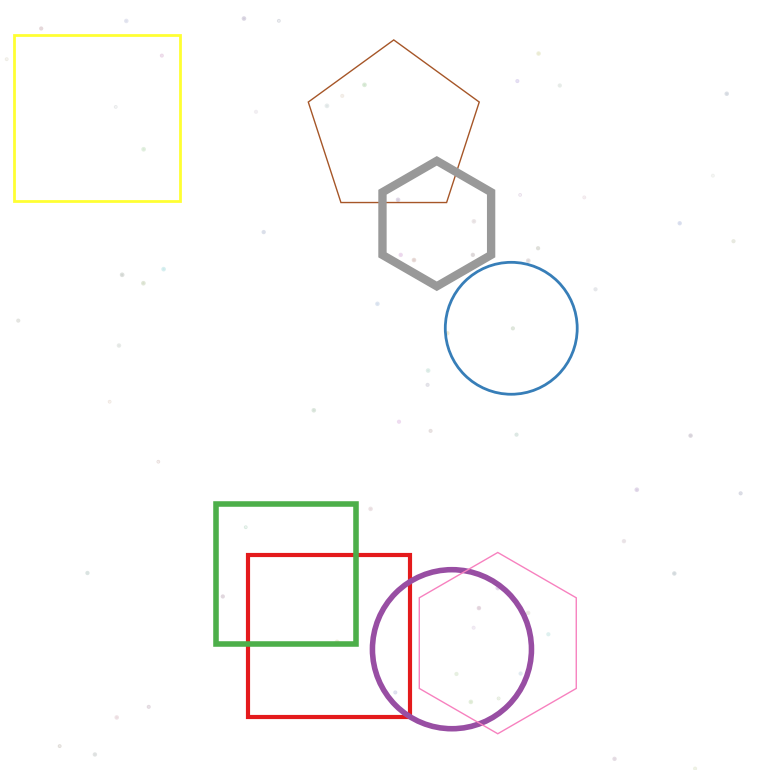[{"shape": "square", "thickness": 1.5, "radius": 0.53, "center": [0.427, 0.174]}, {"shape": "circle", "thickness": 1, "radius": 0.43, "center": [0.664, 0.574]}, {"shape": "square", "thickness": 2, "radius": 0.45, "center": [0.371, 0.255]}, {"shape": "circle", "thickness": 2, "radius": 0.52, "center": [0.587, 0.157]}, {"shape": "square", "thickness": 1, "radius": 0.54, "center": [0.126, 0.846]}, {"shape": "pentagon", "thickness": 0.5, "radius": 0.58, "center": [0.511, 0.831]}, {"shape": "hexagon", "thickness": 0.5, "radius": 0.59, "center": [0.646, 0.165]}, {"shape": "hexagon", "thickness": 3, "radius": 0.41, "center": [0.567, 0.71]}]